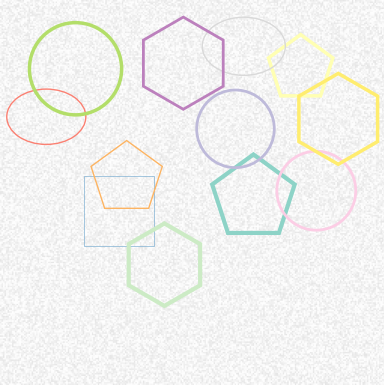[{"shape": "pentagon", "thickness": 3, "radius": 0.56, "center": [0.658, 0.486]}, {"shape": "pentagon", "thickness": 2.5, "radius": 0.44, "center": [0.781, 0.822]}, {"shape": "circle", "thickness": 2, "radius": 0.5, "center": [0.612, 0.665]}, {"shape": "oval", "thickness": 1, "radius": 0.51, "center": [0.12, 0.697]}, {"shape": "square", "thickness": 0.5, "radius": 0.45, "center": [0.308, 0.452]}, {"shape": "pentagon", "thickness": 1, "radius": 0.49, "center": [0.329, 0.538]}, {"shape": "circle", "thickness": 2.5, "radius": 0.6, "center": [0.196, 0.821]}, {"shape": "circle", "thickness": 2, "radius": 0.51, "center": [0.822, 0.505]}, {"shape": "oval", "thickness": 1, "radius": 0.54, "center": [0.633, 0.88]}, {"shape": "hexagon", "thickness": 2, "radius": 0.6, "center": [0.476, 0.836]}, {"shape": "hexagon", "thickness": 3, "radius": 0.54, "center": [0.427, 0.313]}, {"shape": "hexagon", "thickness": 2.5, "radius": 0.59, "center": [0.879, 0.691]}]